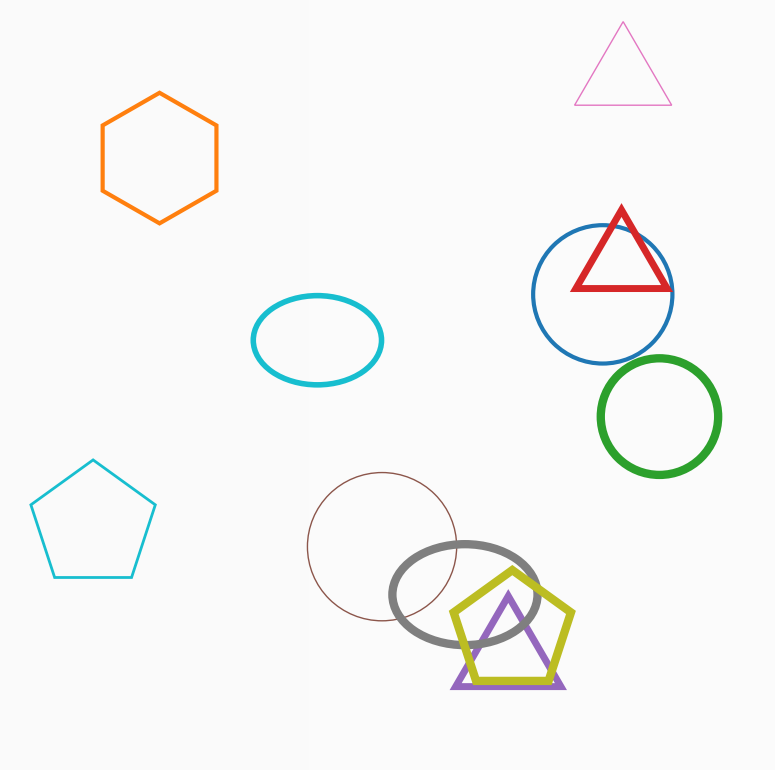[{"shape": "circle", "thickness": 1.5, "radius": 0.45, "center": [0.778, 0.618]}, {"shape": "hexagon", "thickness": 1.5, "radius": 0.42, "center": [0.206, 0.795]}, {"shape": "circle", "thickness": 3, "radius": 0.38, "center": [0.851, 0.459]}, {"shape": "triangle", "thickness": 2.5, "radius": 0.34, "center": [0.802, 0.659]}, {"shape": "triangle", "thickness": 2.5, "radius": 0.39, "center": [0.656, 0.148]}, {"shape": "circle", "thickness": 0.5, "radius": 0.48, "center": [0.493, 0.29]}, {"shape": "triangle", "thickness": 0.5, "radius": 0.36, "center": [0.804, 0.9]}, {"shape": "oval", "thickness": 3, "radius": 0.47, "center": [0.6, 0.228]}, {"shape": "pentagon", "thickness": 3, "radius": 0.4, "center": [0.661, 0.18]}, {"shape": "pentagon", "thickness": 1, "radius": 0.42, "center": [0.12, 0.318]}, {"shape": "oval", "thickness": 2, "radius": 0.41, "center": [0.41, 0.558]}]